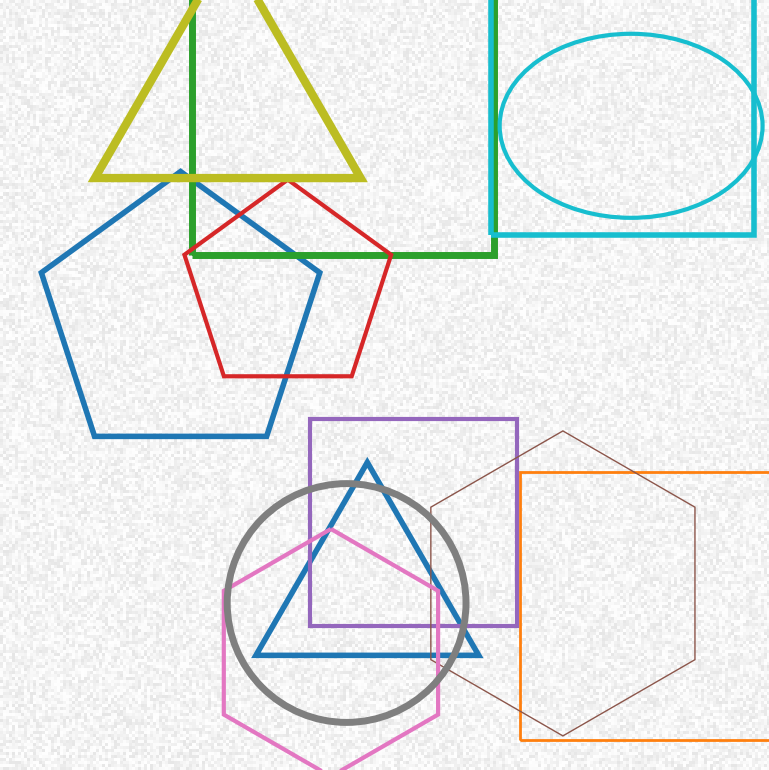[{"shape": "triangle", "thickness": 2, "radius": 0.84, "center": [0.477, 0.232]}, {"shape": "pentagon", "thickness": 2, "radius": 0.95, "center": [0.235, 0.587]}, {"shape": "square", "thickness": 1, "radius": 0.87, "center": [0.849, 0.213]}, {"shape": "square", "thickness": 2.5, "radius": 0.98, "center": [0.446, 0.865]}, {"shape": "pentagon", "thickness": 1.5, "radius": 0.71, "center": [0.374, 0.626]}, {"shape": "square", "thickness": 1.5, "radius": 0.67, "center": [0.537, 0.321]}, {"shape": "hexagon", "thickness": 0.5, "radius": 0.99, "center": [0.731, 0.242]}, {"shape": "hexagon", "thickness": 1.5, "radius": 0.8, "center": [0.43, 0.152]}, {"shape": "circle", "thickness": 2.5, "radius": 0.78, "center": [0.45, 0.217]}, {"shape": "triangle", "thickness": 3, "radius": 1.0, "center": [0.296, 0.868]}, {"shape": "square", "thickness": 2, "radius": 0.85, "center": [0.808, 0.865]}, {"shape": "oval", "thickness": 1.5, "radius": 0.85, "center": [0.82, 0.837]}]